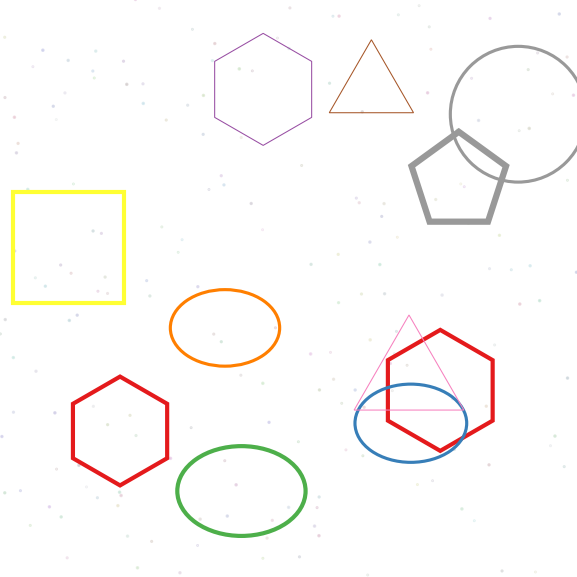[{"shape": "hexagon", "thickness": 2, "radius": 0.47, "center": [0.208, 0.253]}, {"shape": "hexagon", "thickness": 2, "radius": 0.52, "center": [0.762, 0.323]}, {"shape": "oval", "thickness": 1.5, "radius": 0.48, "center": [0.711, 0.266]}, {"shape": "oval", "thickness": 2, "radius": 0.56, "center": [0.418, 0.149]}, {"shape": "hexagon", "thickness": 0.5, "radius": 0.48, "center": [0.456, 0.844]}, {"shape": "oval", "thickness": 1.5, "radius": 0.47, "center": [0.39, 0.431]}, {"shape": "square", "thickness": 2, "radius": 0.48, "center": [0.118, 0.57]}, {"shape": "triangle", "thickness": 0.5, "radius": 0.42, "center": [0.643, 0.846]}, {"shape": "triangle", "thickness": 0.5, "radius": 0.55, "center": [0.708, 0.344]}, {"shape": "circle", "thickness": 1.5, "radius": 0.59, "center": [0.897, 0.801]}, {"shape": "pentagon", "thickness": 3, "radius": 0.43, "center": [0.794, 0.685]}]